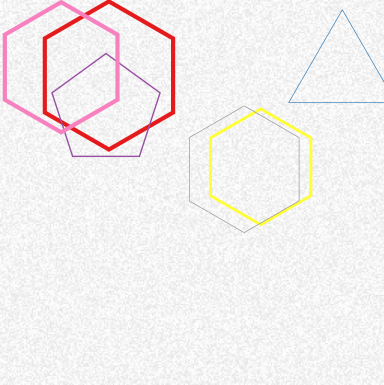[{"shape": "hexagon", "thickness": 3, "radius": 0.96, "center": [0.283, 0.804]}, {"shape": "triangle", "thickness": 0.5, "radius": 0.8, "center": [0.889, 0.814]}, {"shape": "pentagon", "thickness": 1, "radius": 0.74, "center": [0.275, 0.713]}, {"shape": "hexagon", "thickness": 2, "radius": 0.75, "center": [0.677, 0.567]}, {"shape": "hexagon", "thickness": 3, "radius": 0.84, "center": [0.159, 0.825]}, {"shape": "hexagon", "thickness": 0.5, "radius": 0.82, "center": [0.634, 0.56]}]